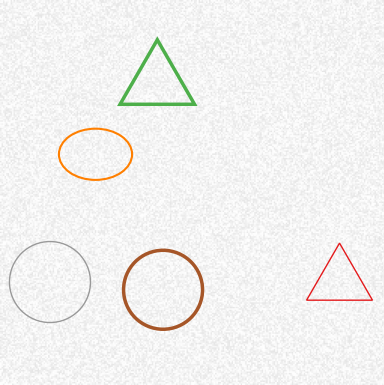[{"shape": "triangle", "thickness": 1, "radius": 0.49, "center": [0.882, 0.27]}, {"shape": "triangle", "thickness": 2.5, "radius": 0.56, "center": [0.409, 0.785]}, {"shape": "oval", "thickness": 1.5, "radius": 0.48, "center": [0.248, 0.599]}, {"shape": "circle", "thickness": 2.5, "radius": 0.51, "center": [0.424, 0.247]}, {"shape": "circle", "thickness": 1, "radius": 0.53, "center": [0.13, 0.267]}]